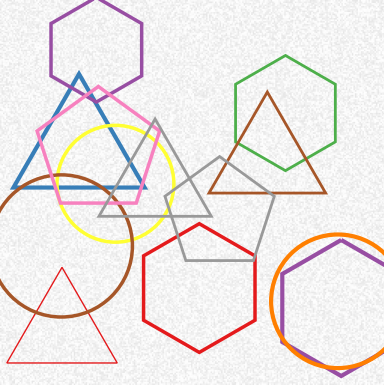[{"shape": "hexagon", "thickness": 2.5, "radius": 0.84, "center": [0.518, 0.252]}, {"shape": "triangle", "thickness": 1, "radius": 0.83, "center": [0.161, 0.14]}, {"shape": "triangle", "thickness": 3, "radius": 0.98, "center": [0.205, 0.611]}, {"shape": "hexagon", "thickness": 2, "radius": 0.75, "center": [0.741, 0.706]}, {"shape": "hexagon", "thickness": 2.5, "radius": 0.68, "center": [0.25, 0.871]}, {"shape": "hexagon", "thickness": 3, "radius": 0.88, "center": [0.886, 0.2]}, {"shape": "circle", "thickness": 3, "radius": 0.87, "center": [0.878, 0.217]}, {"shape": "circle", "thickness": 2.5, "radius": 0.76, "center": [0.3, 0.523]}, {"shape": "triangle", "thickness": 2, "radius": 0.87, "center": [0.694, 0.586]}, {"shape": "circle", "thickness": 2.5, "radius": 0.92, "center": [0.159, 0.361]}, {"shape": "pentagon", "thickness": 2.5, "radius": 0.84, "center": [0.255, 0.608]}, {"shape": "pentagon", "thickness": 2, "radius": 0.75, "center": [0.57, 0.444]}, {"shape": "triangle", "thickness": 2, "radius": 0.84, "center": [0.403, 0.522]}]